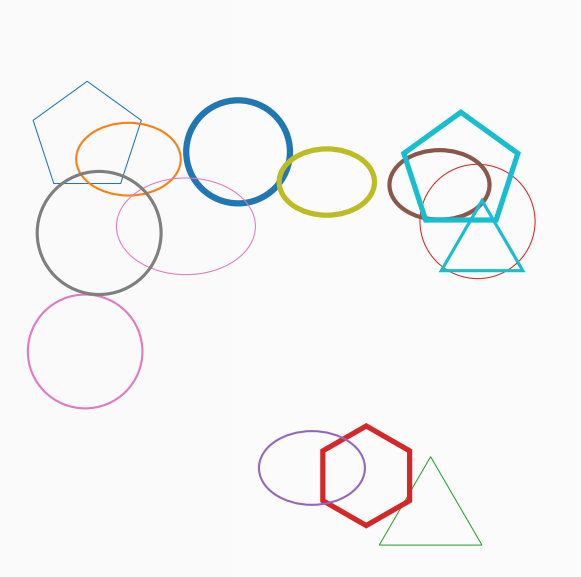[{"shape": "circle", "thickness": 3, "radius": 0.45, "center": [0.41, 0.736]}, {"shape": "pentagon", "thickness": 0.5, "radius": 0.49, "center": [0.15, 0.761]}, {"shape": "oval", "thickness": 1, "radius": 0.45, "center": [0.221, 0.724]}, {"shape": "triangle", "thickness": 0.5, "radius": 0.51, "center": [0.741, 0.106]}, {"shape": "hexagon", "thickness": 2.5, "radius": 0.43, "center": [0.63, 0.175]}, {"shape": "circle", "thickness": 0.5, "radius": 0.5, "center": [0.822, 0.616]}, {"shape": "oval", "thickness": 1, "radius": 0.46, "center": [0.537, 0.189]}, {"shape": "oval", "thickness": 2, "radius": 0.43, "center": [0.756, 0.679]}, {"shape": "circle", "thickness": 1, "radius": 0.49, "center": [0.146, 0.391]}, {"shape": "oval", "thickness": 0.5, "radius": 0.6, "center": [0.32, 0.607]}, {"shape": "circle", "thickness": 1.5, "radius": 0.53, "center": [0.171, 0.596]}, {"shape": "oval", "thickness": 2.5, "radius": 0.41, "center": [0.562, 0.684]}, {"shape": "pentagon", "thickness": 2.5, "radius": 0.52, "center": [0.793, 0.702]}, {"shape": "triangle", "thickness": 1.5, "radius": 0.4, "center": [0.829, 0.571]}]